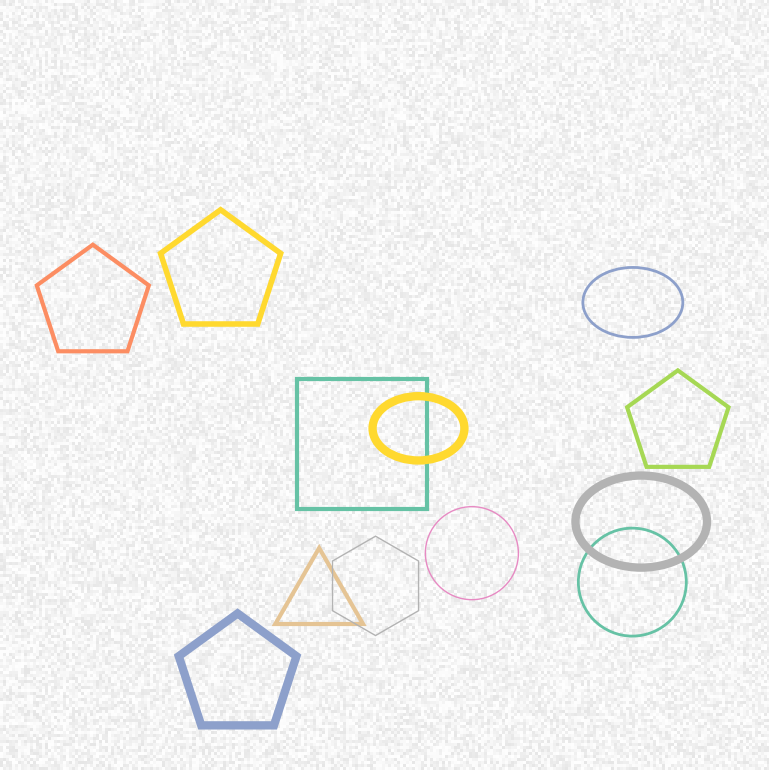[{"shape": "square", "thickness": 1.5, "radius": 0.42, "center": [0.47, 0.424]}, {"shape": "circle", "thickness": 1, "radius": 0.35, "center": [0.821, 0.244]}, {"shape": "pentagon", "thickness": 1.5, "radius": 0.38, "center": [0.121, 0.606]}, {"shape": "oval", "thickness": 1, "radius": 0.32, "center": [0.822, 0.607]}, {"shape": "pentagon", "thickness": 3, "radius": 0.4, "center": [0.309, 0.123]}, {"shape": "circle", "thickness": 0.5, "radius": 0.3, "center": [0.613, 0.282]}, {"shape": "pentagon", "thickness": 1.5, "radius": 0.35, "center": [0.88, 0.45]}, {"shape": "pentagon", "thickness": 2, "radius": 0.41, "center": [0.287, 0.646]}, {"shape": "oval", "thickness": 3, "radius": 0.3, "center": [0.544, 0.444]}, {"shape": "triangle", "thickness": 1.5, "radius": 0.33, "center": [0.414, 0.223]}, {"shape": "hexagon", "thickness": 0.5, "radius": 0.32, "center": [0.488, 0.239]}, {"shape": "oval", "thickness": 3, "radius": 0.43, "center": [0.833, 0.323]}]